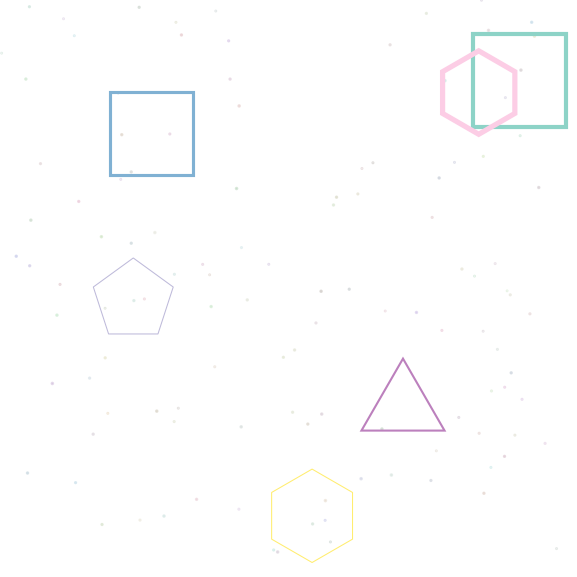[{"shape": "square", "thickness": 2, "radius": 0.4, "center": [0.899, 0.86]}, {"shape": "pentagon", "thickness": 0.5, "radius": 0.36, "center": [0.231, 0.48]}, {"shape": "square", "thickness": 1.5, "radius": 0.36, "center": [0.262, 0.768]}, {"shape": "hexagon", "thickness": 2.5, "radius": 0.36, "center": [0.829, 0.839]}, {"shape": "triangle", "thickness": 1, "radius": 0.42, "center": [0.698, 0.295]}, {"shape": "hexagon", "thickness": 0.5, "radius": 0.4, "center": [0.54, 0.106]}]